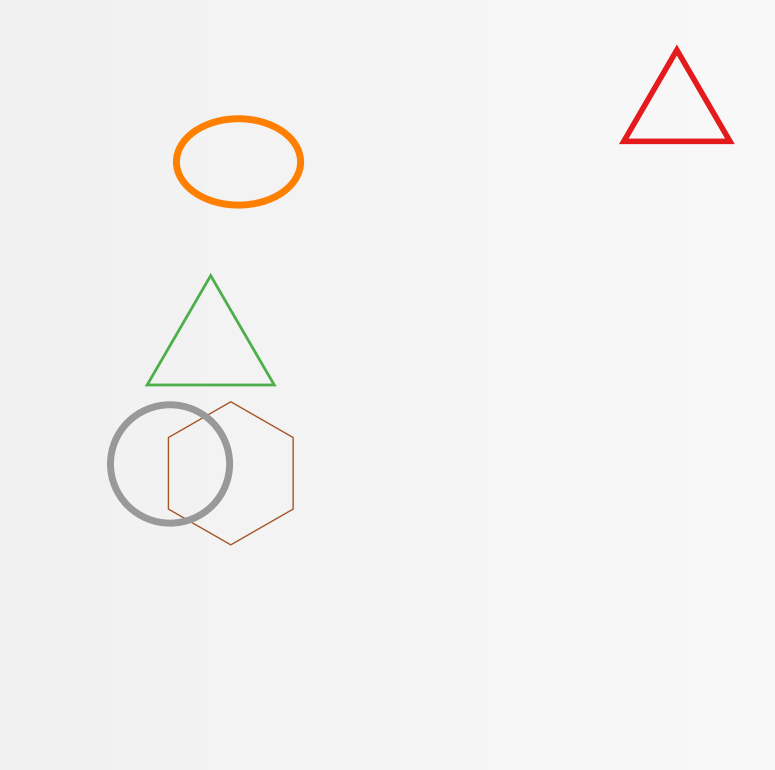[{"shape": "triangle", "thickness": 2, "radius": 0.4, "center": [0.873, 0.856]}, {"shape": "triangle", "thickness": 1, "radius": 0.47, "center": [0.272, 0.547]}, {"shape": "oval", "thickness": 2.5, "radius": 0.4, "center": [0.308, 0.79]}, {"shape": "hexagon", "thickness": 0.5, "radius": 0.46, "center": [0.298, 0.385]}, {"shape": "circle", "thickness": 2.5, "radius": 0.38, "center": [0.219, 0.397]}]